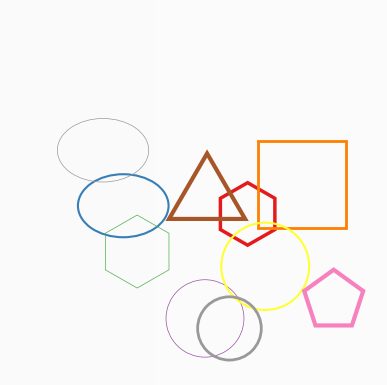[{"shape": "hexagon", "thickness": 2.5, "radius": 0.41, "center": [0.639, 0.444]}, {"shape": "oval", "thickness": 1.5, "radius": 0.58, "center": [0.318, 0.466]}, {"shape": "hexagon", "thickness": 0.5, "radius": 0.47, "center": [0.354, 0.347]}, {"shape": "circle", "thickness": 0.5, "radius": 0.5, "center": [0.529, 0.173]}, {"shape": "square", "thickness": 2, "radius": 0.57, "center": [0.779, 0.521]}, {"shape": "circle", "thickness": 1.5, "radius": 0.57, "center": [0.684, 0.308]}, {"shape": "triangle", "thickness": 3, "radius": 0.57, "center": [0.534, 0.488]}, {"shape": "pentagon", "thickness": 3, "radius": 0.4, "center": [0.861, 0.219]}, {"shape": "oval", "thickness": 0.5, "radius": 0.59, "center": [0.266, 0.61]}, {"shape": "circle", "thickness": 2, "radius": 0.41, "center": [0.592, 0.147]}]